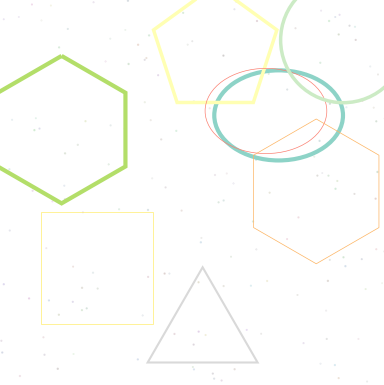[{"shape": "oval", "thickness": 3, "radius": 0.84, "center": [0.724, 0.7]}, {"shape": "pentagon", "thickness": 2.5, "radius": 0.84, "center": [0.559, 0.87]}, {"shape": "oval", "thickness": 0.5, "radius": 0.79, "center": [0.691, 0.712]}, {"shape": "hexagon", "thickness": 0.5, "radius": 0.94, "center": [0.821, 0.503]}, {"shape": "hexagon", "thickness": 3, "radius": 0.96, "center": [0.16, 0.663]}, {"shape": "triangle", "thickness": 1.5, "radius": 0.82, "center": [0.526, 0.141]}, {"shape": "circle", "thickness": 2.5, "radius": 0.81, "center": [0.892, 0.896]}, {"shape": "square", "thickness": 0.5, "radius": 0.73, "center": [0.252, 0.303]}]